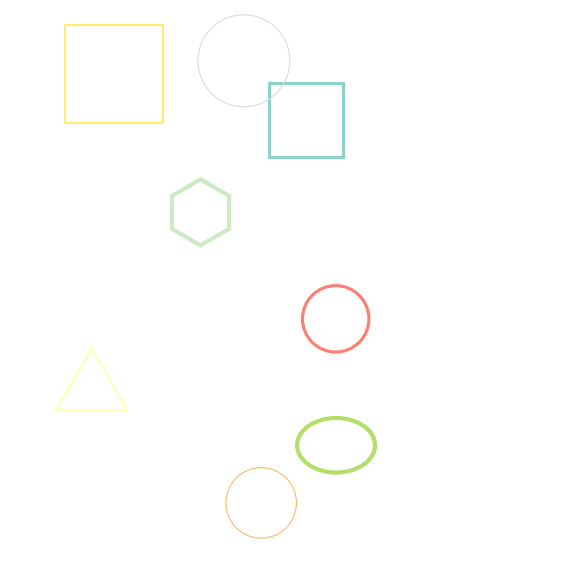[{"shape": "square", "thickness": 1.5, "radius": 0.32, "center": [0.53, 0.791]}, {"shape": "triangle", "thickness": 1, "radius": 0.36, "center": [0.159, 0.325]}, {"shape": "circle", "thickness": 1.5, "radius": 0.29, "center": [0.581, 0.447]}, {"shape": "circle", "thickness": 0.5, "radius": 0.31, "center": [0.452, 0.128]}, {"shape": "oval", "thickness": 2, "radius": 0.34, "center": [0.582, 0.228]}, {"shape": "circle", "thickness": 0.5, "radius": 0.4, "center": [0.422, 0.894]}, {"shape": "hexagon", "thickness": 2, "radius": 0.29, "center": [0.347, 0.631]}, {"shape": "square", "thickness": 1, "radius": 0.43, "center": [0.198, 0.871]}]